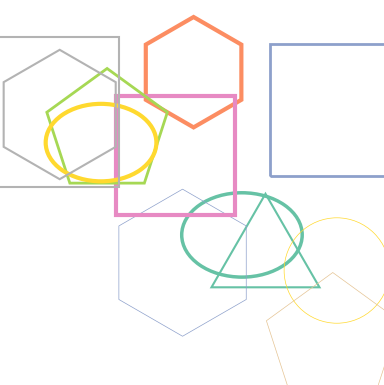[{"shape": "triangle", "thickness": 1.5, "radius": 0.81, "center": [0.69, 0.335]}, {"shape": "oval", "thickness": 2.5, "radius": 0.78, "center": [0.628, 0.39]}, {"shape": "hexagon", "thickness": 3, "radius": 0.72, "center": [0.503, 0.812]}, {"shape": "hexagon", "thickness": 0.5, "radius": 0.96, "center": [0.474, 0.318]}, {"shape": "square", "thickness": 2, "radius": 0.86, "center": [0.874, 0.715]}, {"shape": "square", "thickness": 3, "radius": 0.77, "center": [0.455, 0.596]}, {"shape": "pentagon", "thickness": 2, "radius": 0.82, "center": [0.278, 0.658]}, {"shape": "oval", "thickness": 3, "radius": 0.72, "center": [0.262, 0.63]}, {"shape": "circle", "thickness": 0.5, "radius": 0.68, "center": [0.875, 0.297]}, {"shape": "pentagon", "thickness": 0.5, "radius": 0.91, "center": [0.864, 0.111]}, {"shape": "square", "thickness": 1.5, "radius": 0.98, "center": [0.113, 0.709]}, {"shape": "hexagon", "thickness": 1.5, "radius": 0.84, "center": [0.155, 0.703]}]